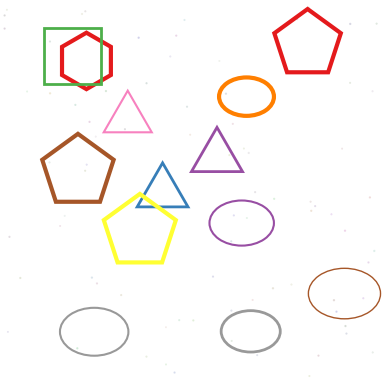[{"shape": "pentagon", "thickness": 3, "radius": 0.45, "center": [0.799, 0.886]}, {"shape": "hexagon", "thickness": 3, "radius": 0.37, "center": [0.225, 0.842]}, {"shape": "triangle", "thickness": 2, "radius": 0.38, "center": [0.422, 0.501]}, {"shape": "square", "thickness": 2, "radius": 0.37, "center": [0.188, 0.855]}, {"shape": "triangle", "thickness": 2, "radius": 0.38, "center": [0.564, 0.593]}, {"shape": "oval", "thickness": 1.5, "radius": 0.42, "center": [0.628, 0.421]}, {"shape": "oval", "thickness": 3, "radius": 0.36, "center": [0.64, 0.749]}, {"shape": "pentagon", "thickness": 3, "radius": 0.49, "center": [0.363, 0.398]}, {"shape": "pentagon", "thickness": 3, "radius": 0.49, "center": [0.202, 0.555]}, {"shape": "oval", "thickness": 1, "radius": 0.47, "center": [0.895, 0.238]}, {"shape": "triangle", "thickness": 1.5, "radius": 0.36, "center": [0.332, 0.692]}, {"shape": "oval", "thickness": 1.5, "radius": 0.44, "center": [0.245, 0.138]}, {"shape": "oval", "thickness": 2, "radius": 0.38, "center": [0.651, 0.139]}]